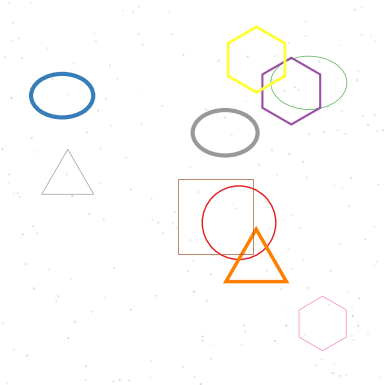[{"shape": "circle", "thickness": 1, "radius": 0.48, "center": [0.621, 0.422]}, {"shape": "oval", "thickness": 3, "radius": 0.4, "center": [0.161, 0.752]}, {"shape": "oval", "thickness": 0.5, "radius": 0.49, "center": [0.802, 0.785]}, {"shape": "hexagon", "thickness": 1.5, "radius": 0.43, "center": [0.757, 0.763]}, {"shape": "triangle", "thickness": 2.5, "radius": 0.45, "center": [0.665, 0.314]}, {"shape": "hexagon", "thickness": 2, "radius": 0.43, "center": [0.666, 0.845]}, {"shape": "square", "thickness": 0.5, "radius": 0.49, "center": [0.559, 0.437]}, {"shape": "hexagon", "thickness": 0.5, "radius": 0.35, "center": [0.838, 0.16]}, {"shape": "oval", "thickness": 3, "radius": 0.42, "center": [0.585, 0.655]}, {"shape": "triangle", "thickness": 0.5, "radius": 0.39, "center": [0.176, 0.534]}]